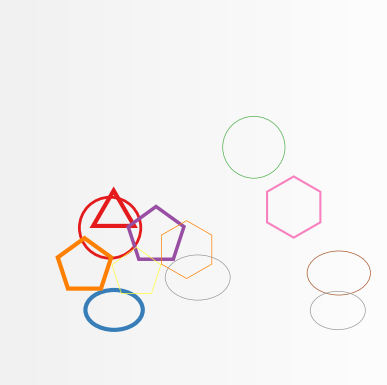[{"shape": "circle", "thickness": 2, "radius": 0.4, "center": [0.284, 0.409]}, {"shape": "triangle", "thickness": 3, "radius": 0.31, "center": [0.293, 0.444]}, {"shape": "oval", "thickness": 3, "radius": 0.37, "center": [0.294, 0.195]}, {"shape": "circle", "thickness": 0.5, "radius": 0.4, "center": [0.655, 0.617]}, {"shape": "pentagon", "thickness": 2.5, "radius": 0.38, "center": [0.403, 0.388]}, {"shape": "pentagon", "thickness": 3, "radius": 0.36, "center": [0.218, 0.309]}, {"shape": "hexagon", "thickness": 0.5, "radius": 0.38, "center": [0.482, 0.352]}, {"shape": "pentagon", "thickness": 0.5, "radius": 0.33, "center": [0.352, 0.292]}, {"shape": "oval", "thickness": 0.5, "radius": 0.41, "center": [0.874, 0.291]}, {"shape": "hexagon", "thickness": 1.5, "radius": 0.4, "center": [0.758, 0.462]}, {"shape": "oval", "thickness": 0.5, "radius": 0.36, "center": [0.872, 0.194]}, {"shape": "oval", "thickness": 0.5, "radius": 0.42, "center": [0.51, 0.279]}]